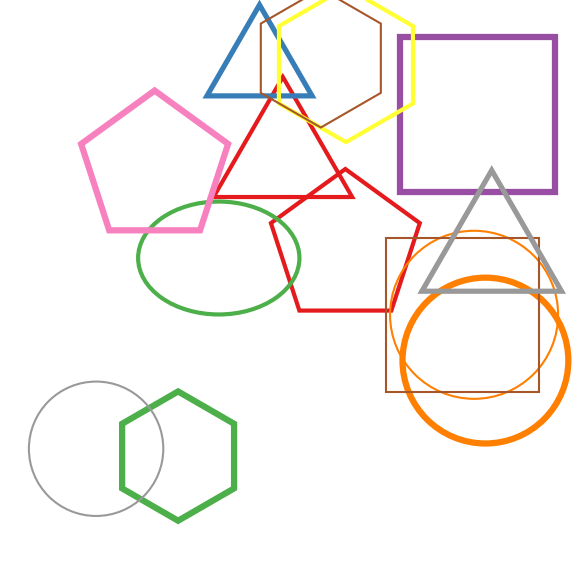[{"shape": "triangle", "thickness": 2, "radius": 0.69, "center": [0.49, 0.727]}, {"shape": "pentagon", "thickness": 2, "radius": 0.68, "center": [0.598, 0.571]}, {"shape": "triangle", "thickness": 2.5, "radius": 0.53, "center": [0.449, 0.886]}, {"shape": "oval", "thickness": 2, "radius": 0.7, "center": [0.379, 0.552]}, {"shape": "hexagon", "thickness": 3, "radius": 0.56, "center": [0.308, 0.209]}, {"shape": "square", "thickness": 3, "radius": 0.67, "center": [0.828, 0.801]}, {"shape": "circle", "thickness": 1, "radius": 0.73, "center": [0.821, 0.454]}, {"shape": "circle", "thickness": 3, "radius": 0.72, "center": [0.841, 0.375]}, {"shape": "hexagon", "thickness": 2, "radius": 0.67, "center": [0.599, 0.887]}, {"shape": "square", "thickness": 1, "radius": 0.66, "center": [0.801, 0.454]}, {"shape": "hexagon", "thickness": 1, "radius": 0.6, "center": [0.556, 0.898]}, {"shape": "pentagon", "thickness": 3, "radius": 0.67, "center": [0.268, 0.709]}, {"shape": "circle", "thickness": 1, "radius": 0.58, "center": [0.166, 0.222]}, {"shape": "triangle", "thickness": 2.5, "radius": 0.7, "center": [0.851, 0.565]}]